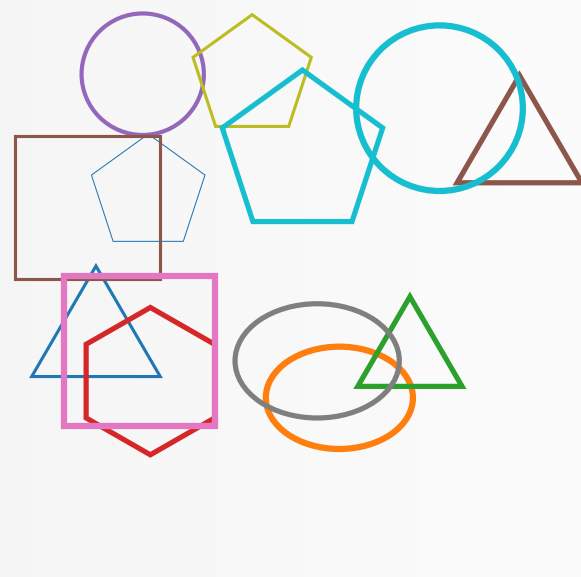[{"shape": "pentagon", "thickness": 0.5, "radius": 0.51, "center": [0.255, 0.664]}, {"shape": "triangle", "thickness": 1.5, "radius": 0.64, "center": [0.165, 0.411]}, {"shape": "oval", "thickness": 3, "radius": 0.63, "center": [0.584, 0.31]}, {"shape": "triangle", "thickness": 2.5, "radius": 0.52, "center": [0.705, 0.382]}, {"shape": "hexagon", "thickness": 2.5, "radius": 0.64, "center": [0.259, 0.339]}, {"shape": "circle", "thickness": 2, "radius": 0.53, "center": [0.246, 0.871]}, {"shape": "square", "thickness": 1.5, "radius": 0.62, "center": [0.151, 0.639]}, {"shape": "triangle", "thickness": 2.5, "radius": 0.62, "center": [0.894, 0.745]}, {"shape": "square", "thickness": 3, "radius": 0.65, "center": [0.24, 0.391]}, {"shape": "oval", "thickness": 2.5, "radius": 0.71, "center": [0.546, 0.374]}, {"shape": "pentagon", "thickness": 1.5, "radius": 0.53, "center": [0.434, 0.867]}, {"shape": "pentagon", "thickness": 2.5, "radius": 0.73, "center": [0.52, 0.733]}, {"shape": "circle", "thickness": 3, "radius": 0.72, "center": [0.756, 0.812]}]